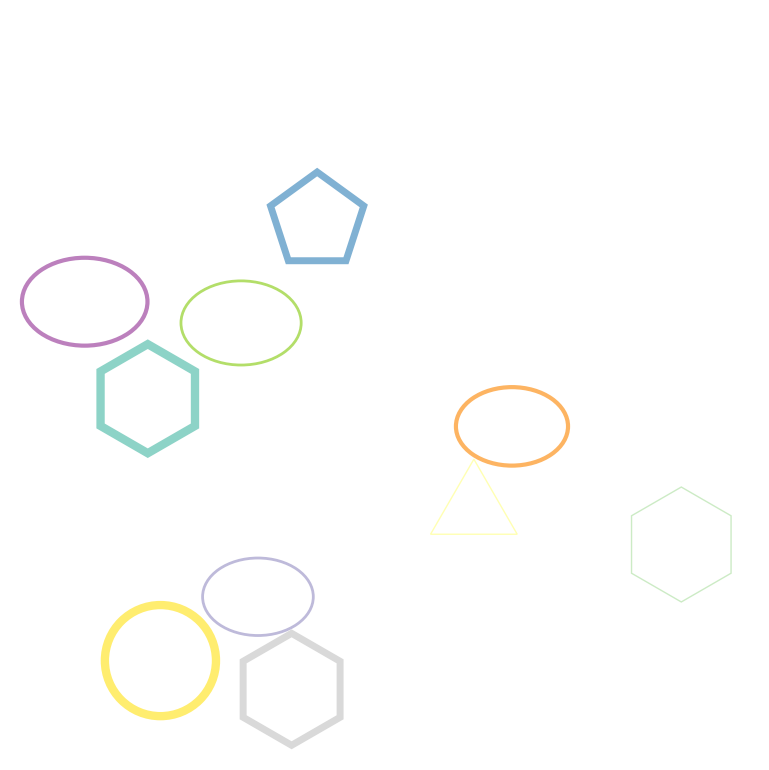[{"shape": "hexagon", "thickness": 3, "radius": 0.35, "center": [0.192, 0.482]}, {"shape": "triangle", "thickness": 0.5, "radius": 0.32, "center": [0.615, 0.339]}, {"shape": "oval", "thickness": 1, "radius": 0.36, "center": [0.335, 0.225]}, {"shape": "pentagon", "thickness": 2.5, "radius": 0.32, "center": [0.412, 0.713]}, {"shape": "oval", "thickness": 1.5, "radius": 0.36, "center": [0.665, 0.446]}, {"shape": "oval", "thickness": 1, "radius": 0.39, "center": [0.313, 0.581]}, {"shape": "hexagon", "thickness": 2.5, "radius": 0.36, "center": [0.379, 0.105]}, {"shape": "oval", "thickness": 1.5, "radius": 0.41, "center": [0.11, 0.608]}, {"shape": "hexagon", "thickness": 0.5, "radius": 0.37, "center": [0.885, 0.293]}, {"shape": "circle", "thickness": 3, "radius": 0.36, "center": [0.208, 0.142]}]